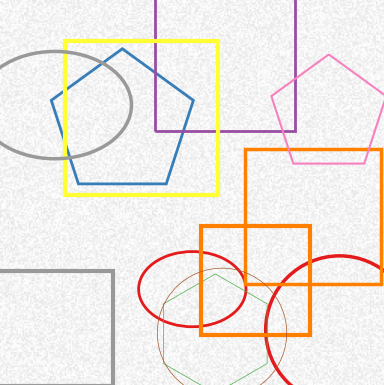[{"shape": "oval", "thickness": 2, "radius": 0.7, "center": [0.499, 0.249]}, {"shape": "circle", "thickness": 2.5, "radius": 0.96, "center": [0.882, 0.144]}, {"shape": "pentagon", "thickness": 2, "radius": 0.97, "center": [0.318, 0.679]}, {"shape": "hexagon", "thickness": 0.5, "radius": 0.78, "center": [0.559, 0.133]}, {"shape": "square", "thickness": 2, "radius": 0.91, "center": [0.585, 0.843]}, {"shape": "square", "thickness": 3, "radius": 0.71, "center": [0.663, 0.271]}, {"shape": "square", "thickness": 2.5, "radius": 0.88, "center": [0.813, 0.438]}, {"shape": "square", "thickness": 3, "radius": 1.0, "center": [0.367, 0.694]}, {"shape": "circle", "thickness": 0.5, "radius": 0.84, "center": [0.577, 0.135]}, {"shape": "pentagon", "thickness": 1.5, "radius": 0.78, "center": [0.854, 0.702]}, {"shape": "square", "thickness": 3, "radius": 0.74, "center": [0.145, 0.147]}, {"shape": "oval", "thickness": 2.5, "radius": 1.0, "center": [0.142, 0.727]}]